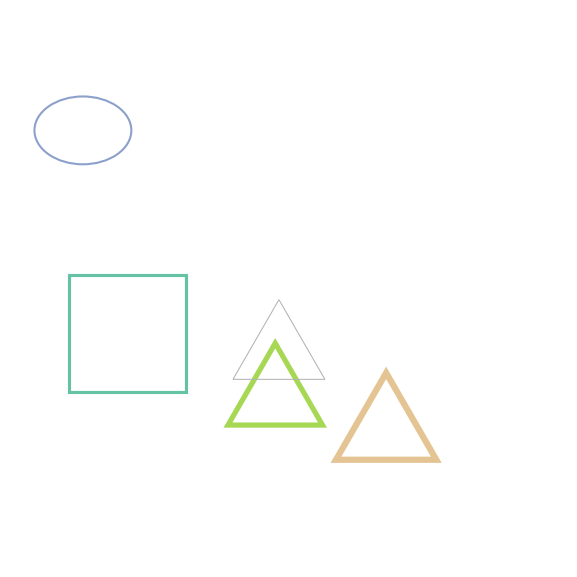[{"shape": "square", "thickness": 1.5, "radius": 0.51, "center": [0.221, 0.421]}, {"shape": "oval", "thickness": 1, "radius": 0.42, "center": [0.144, 0.773]}, {"shape": "triangle", "thickness": 2.5, "radius": 0.47, "center": [0.477, 0.31]}, {"shape": "triangle", "thickness": 3, "radius": 0.5, "center": [0.669, 0.253]}, {"shape": "triangle", "thickness": 0.5, "radius": 0.46, "center": [0.483, 0.388]}]